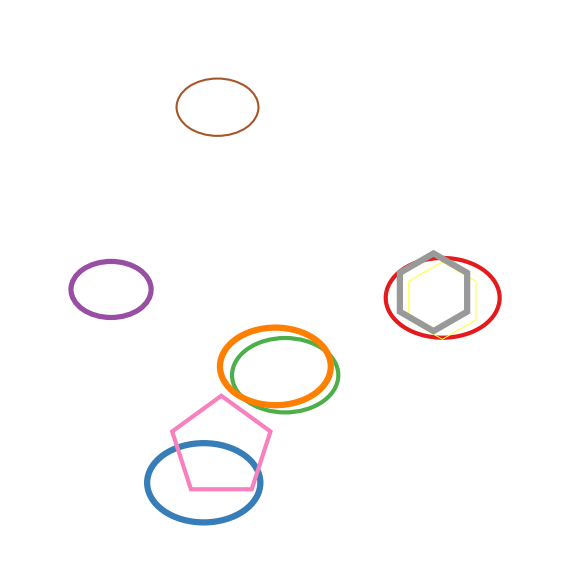[{"shape": "oval", "thickness": 2, "radius": 0.49, "center": [0.767, 0.483]}, {"shape": "oval", "thickness": 3, "radius": 0.49, "center": [0.353, 0.163]}, {"shape": "oval", "thickness": 2, "radius": 0.46, "center": [0.494, 0.349]}, {"shape": "oval", "thickness": 2.5, "radius": 0.35, "center": [0.192, 0.498]}, {"shape": "oval", "thickness": 3, "radius": 0.48, "center": [0.477, 0.365]}, {"shape": "hexagon", "thickness": 0.5, "radius": 0.34, "center": [0.766, 0.479]}, {"shape": "oval", "thickness": 1, "radius": 0.35, "center": [0.377, 0.814]}, {"shape": "pentagon", "thickness": 2, "radius": 0.45, "center": [0.383, 0.224]}, {"shape": "hexagon", "thickness": 3, "radius": 0.34, "center": [0.751, 0.493]}]